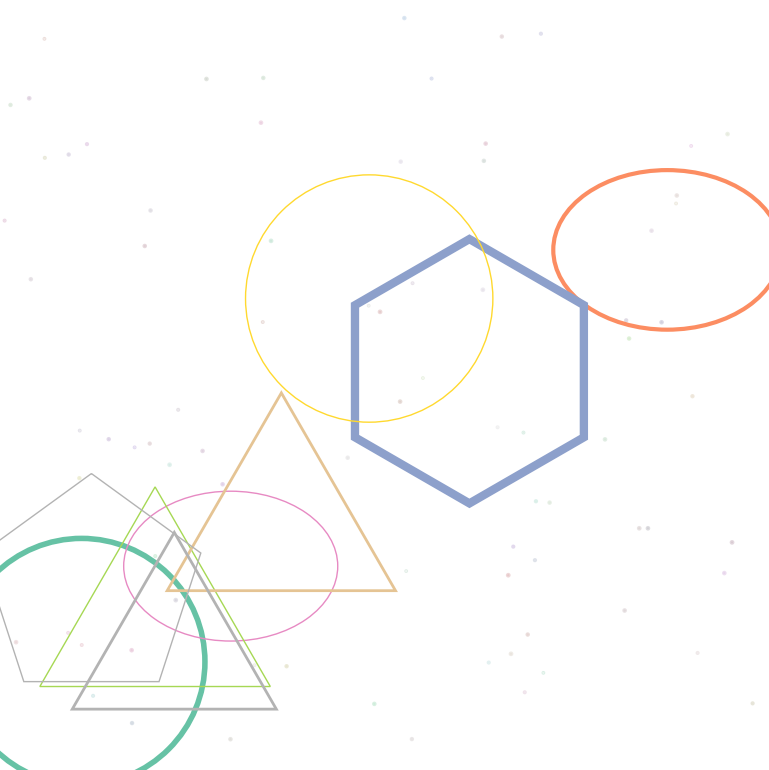[{"shape": "circle", "thickness": 2, "radius": 0.8, "center": [0.106, 0.141]}, {"shape": "oval", "thickness": 1.5, "radius": 0.74, "center": [0.867, 0.675]}, {"shape": "hexagon", "thickness": 3, "radius": 0.86, "center": [0.61, 0.518]}, {"shape": "oval", "thickness": 0.5, "radius": 0.7, "center": [0.3, 0.265]}, {"shape": "triangle", "thickness": 0.5, "radius": 0.86, "center": [0.201, 0.195]}, {"shape": "circle", "thickness": 0.5, "radius": 0.8, "center": [0.479, 0.612]}, {"shape": "triangle", "thickness": 1, "radius": 0.86, "center": [0.365, 0.319]}, {"shape": "triangle", "thickness": 1, "radius": 0.76, "center": [0.226, 0.156]}, {"shape": "pentagon", "thickness": 0.5, "radius": 0.75, "center": [0.119, 0.236]}]